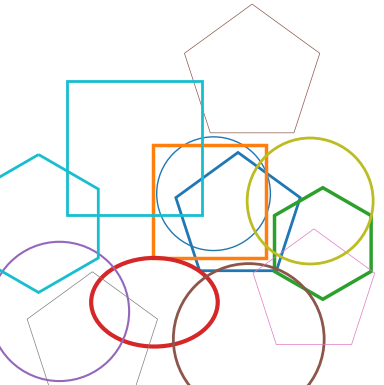[{"shape": "circle", "thickness": 1, "radius": 0.74, "center": [0.555, 0.497]}, {"shape": "pentagon", "thickness": 2, "radius": 0.85, "center": [0.618, 0.434]}, {"shape": "square", "thickness": 2.5, "radius": 0.73, "center": [0.544, 0.477]}, {"shape": "hexagon", "thickness": 2.5, "radius": 0.72, "center": [0.838, 0.368]}, {"shape": "oval", "thickness": 3, "radius": 0.82, "center": [0.401, 0.215]}, {"shape": "circle", "thickness": 1.5, "radius": 0.9, "center": [0.155, 0.191]}, {"shape": "pentagon", "thickness": 0.5, "radius": 0.92, "center": [0.655, 0.804]}, {"shape": "circle", "thickness": 2, "radius": 0.98, "center": [0.646, 0.119]}, {"shape": "pentagon", "thickness": 0.5, "radius": 0.83, "center": [0.815, 0.239]}, {"shape": "pentagon", "thickness": 0.5, "radius": 0.89, "center": [0.24, 0.116]}, {"shape": "circle", "thickness": 2, "radius": 0.82, "center": [0.806, 0.478]}, {"shape": "square", "thickness": 2, "radius": 0.87, "center": [0.35, 0.615]}, {"shape": "hexagon", "thickness": 2, "radius": 0.9, "center": [0.1, 0.419]}]